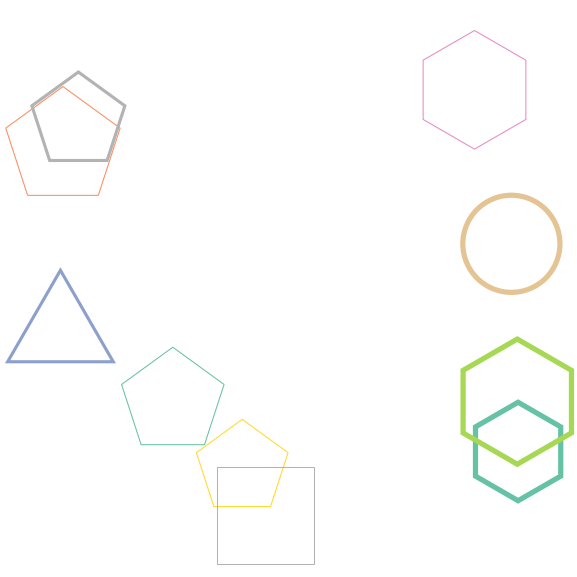[{"shape": "hexagon", "thickness": 2.5, "radius": 0.43, "center": [0.897, 0.217]}, {"shape": "pentagon", "thickness": 0.5, "radius": 0.47, "center": [0.299, 0.305]}, {"shape": "pentagon", "thickness": 0.5, "radius": 0.52, "center": [0.109, 0.745]}, {"shape": "triangle", "thickness": 1.5, "radius": 0.53, "center": [0.105, 0.425]}, {"shape": "hexagon", "thickness": 0.5, "radius": 0.51, "center": [0.822, 0.844]}, {"shape": "hexagon", "thickness": 2.5, "radius": 0.54, "center": [0.896, 0.304]}, {"shape": "pentagon", "thickness": 0.5, "radius": 0.42, "center": [0.419, 0.189]}, {"shape": "circle", "thickness": 2.5, "radius": 0.42, "center": [0.886, 0.577]}, {"shape": "pentagon", "thickness": 1.5, "radius": 0.42, "center": [0.136, 0.79]}, {"shape": "square", "thickness": 0.5, "radius": 0.42, "center": [0.46, 0.106]}]